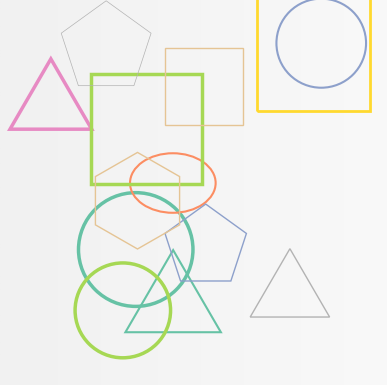[{"shape": "triangle", "thickness": 1.5, "radius": 0.71, "center": [0.447, 0.208]}, {"shape": "circle", "thickness": 2.5, "radius": 0.74, "center": [0.35, 0.352]}, {"shape": "oval", "thickness": 1.5, "radius": 0.55, "center": [0.446, 0.525]}, {"shape": "circle", "thickness": 1.5, "radius": 0.58, "center": [0.829, 0.888]}, {"shape": "pentagon", "thickness": 1, "radius": 0.55, "center": [0.531, 0.36]}, {"shape": "triangle", "thickness": 2.5, "radius": 0.61, "center": [0.131, 0.725]}, {"shape": "circle", "thickness": 2.5, "radius": 0.62, "center": [0.317, 0.194]}, {"shape": "square", "thickness": 2.5, "radius": 0.72, "center": [0.379, 0.665]}, {"shape": "square", "thickness": 2, "radius": 0.73, "center": [0.808, 0.857]}, {"shape": "square", "thickness": 1, "radius": 0.5, "center": [0.527, 0.776]}, {"shape": "hexagon", "thickness": 1, "radius": 0.63, "center": [0.355, 0.479]}, {"shape": "pentagon", "thickness": 0.5, "radius": 0.61, "center": [0.274, 0.876]}, {"shape": "triangle", "thickness": 1, "radius": 0.59, "center": [0.748, 0.236]}]